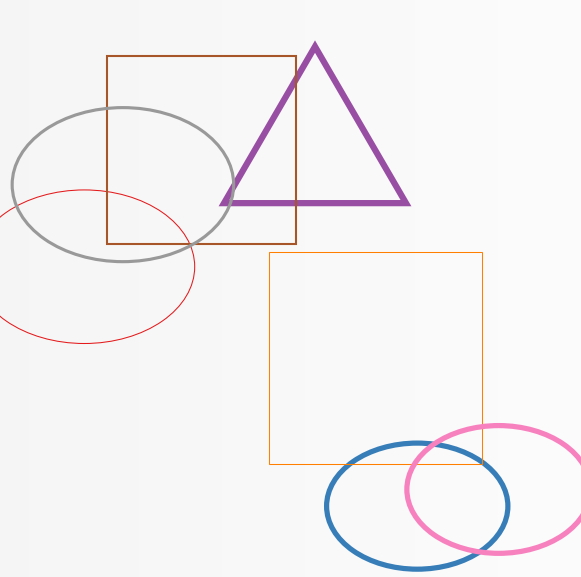[{"shape": "oval", "thickness": 0.5, "radius": 0.95, "center": [0.145, 0.537]}, {"shape": "oval", "thickness": 2.5, "radius": 0.78, "center": [0.718, 0.123]}, {"shape": "triangle", "thickness": 3, "radius": 0.9, "center": [0.542, 0.738]}, {"shape": "square", "thickness": 0.5, "radius": 0.92, "center": [0.646, 0.379]}, {"shape": "square", "thickness": 1, "radius": 0.82, "center": [0.347, 0.739]}, {"shape": "oval", "thickness": 2.5, "radius": 0.79, "center": [0.858, 0.152]}, {"shape": "oval", "thickness": 1.5, "radius": 0.95, "center": [0.211, 0.679]}]